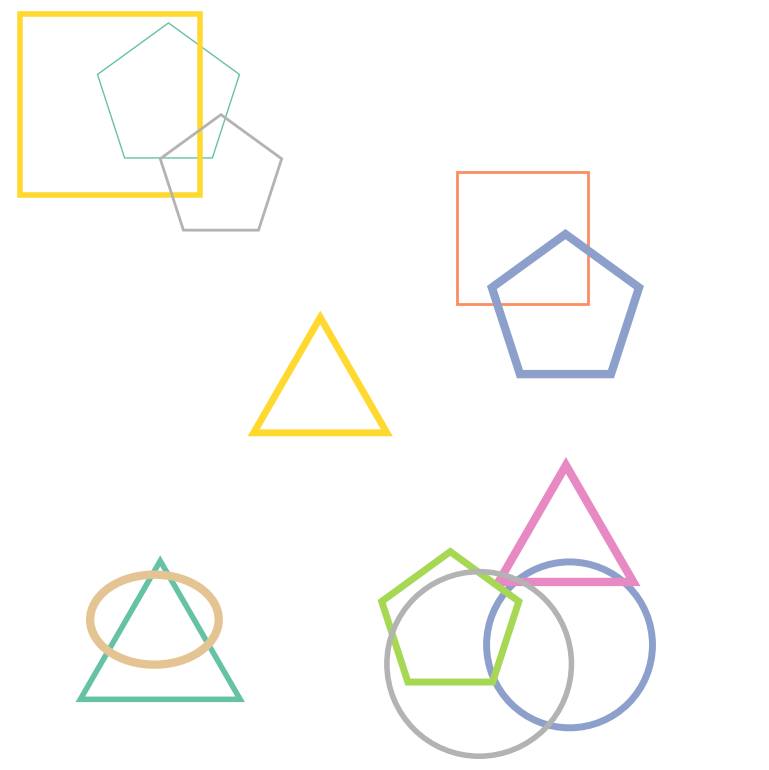[{"shape": "triangle", "thickness": 2, "radius": 0.6, "center": [0.208, 0.152]}, {"shape": "pentagon", "thickness": 0.5, "radius": 0.48, "center": [0.219, 0.873]}, {"shape": "square", "thickness": 1, "radius": 0.43, "center": [0.679, 0.691]}, {"shape": "pentagon", "thickness": 3, "radius": 0.5, "center": [0.734, 0.595]}, {"shape": "circle", "thickness": 2.5, "radius": 0.54, "center": [0.74, 0.163]}, {"shape": "triangle", "thickness": 3, "radius": 0.5, "center": [0.735, 0.295]}, {"shape": "pentagon", "thickness": 2.5, "radius": 0.47, "center": [0.585, 0.19]}, {"shape": "square", "thickness": 2, "radius": 0.59, "center": [0.143, 0.865]}, {"shape": "triangle", "thickness": 2.5, "radius": 0.5, "center": [0.416, 0.488]}, {"shape": "oval", "thickness": 3, "radius": 0.42, "center": [0.201, 0.195]}, {"shape": "pentagon", "thickness": 1, "radius": 0.41, "center": [0.287, 0.768]}, {"shape": "circle", "thickness": 2, "radius": 0.6, "center": [0.622, 0.138]}]